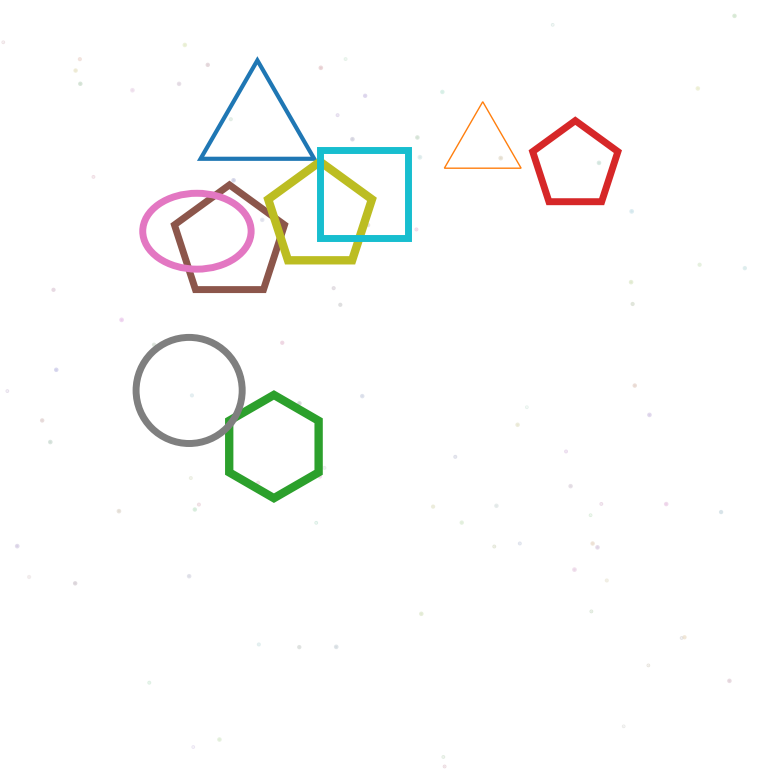[{"shape": "triangle", "thickness": 1.5, "radius": 0.43, "center": [0.334, 0.836]}, {"shape": "triangle", "thickness": 0.5, "radius": 0.29, "center": [0.627, 0.81]}, {"shape": "hexagon", "thickness": 3, "radius": 0.34, "center": [0.356, 0.42]}, {"shape": "pentagon", "thickness": 2.5, "radius": 0.29, "center": [0.747, 0.785]}, {"shape": "pentagon", "thickness": 2.5, "radius": 0.38, "center": [0.298, 0.685]}, {"shape": "oval", "thickness": 2.5, "radius": 0.35, "center": [0.256, 0.7]}, {"shape": "circle", "thickness": 2.5, "radius": 0.34, "center": [0.246, 0.493]}, {"shape": "pentagon", "thickness": 3, "radius": 0.35, "center": [0.416, 0.719]}, {"shape": "square", "thickness": 2.5, "radius": 0.29, "center": [0.473, 0.748]}]